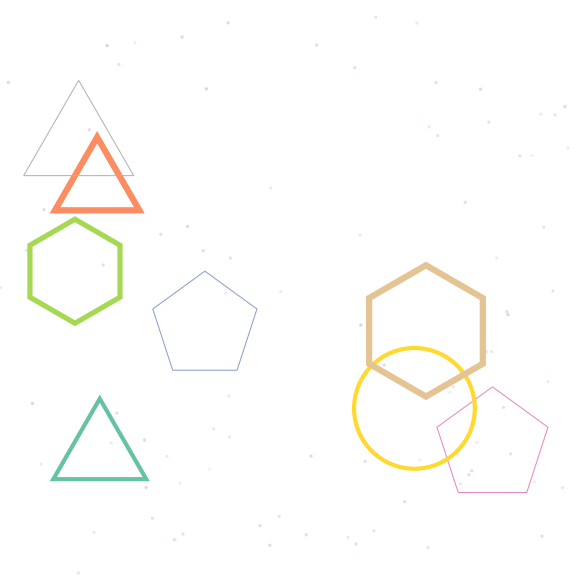[{"shape": "triangle", "thickness": 2, "radius": 0.46, "center": [0.173, 0.216]}, {"shape": "triangle", "thickness": 3, "radius": 0.42, "center": [0.168, 0.677]}, {"shape": "pentagon", "thickness": 0.5, "radius": 0.47, "center": [0.355, 0.435]}, {"shape": "pentagon", "thickness": 0.5, "radius": 0.51, "center": [0.853, 0.228]}, {"shape": "hexagon", "thickness": 2.5, "radius": 0.45, "center": [0.13, 0.529]}, {"shape": "circle", "thickness": 2, "radius": 0.52, "center": [0.718, 0.292]}, {"shape": "hexagon", "thickness": 3, "radius": 0.57, "center": [0.738, 0.426]}, {"shape": "triangle", "thickness": 0.5, "radius": 0.55, "center": [0.136, 0.75]}]